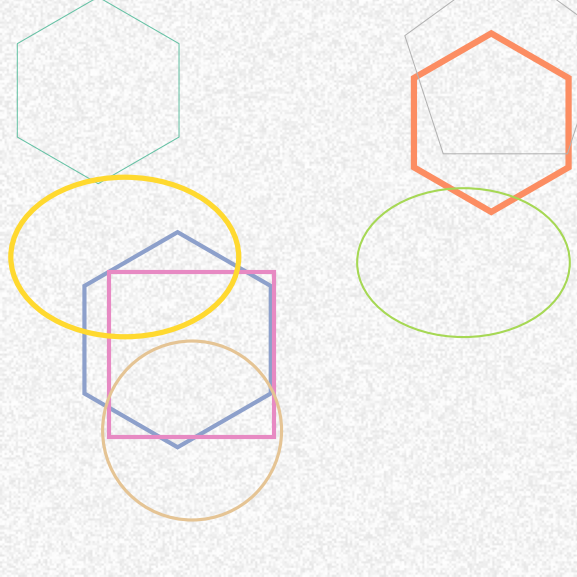[{"shape": "hexagon", "thickness": 0.5, "radius": 0.81, "center": [0.17, 0.843]}, {"shape": "hexagon", "thickness": 3, "radius": 0.77, "center": [0.851, 0.787]}, {"shape": "hexagon", "thickness": 2, "radius": 0.93, "center": [0.308, 0.411]}, {"shape": "square", "thickness": 2, "radius": 0.71, "center": [0.331, 0.384]}, {"shape": "oval", "thickness": 1, "radius": 0.92, "center": [0.803, 0.544]}, {"shape": "oval", "thickness": 2.5, "radius": 0.99, "center": [0.216, 0.554]}, {"shape": "circle", "thickness": 1.5, "radius": 0.77, "center": [0.333, 0.254]}, {"shape": "pentagon", "thickness": 0.5, "radius": 0.92, "center": [0.875, 0.881]}]